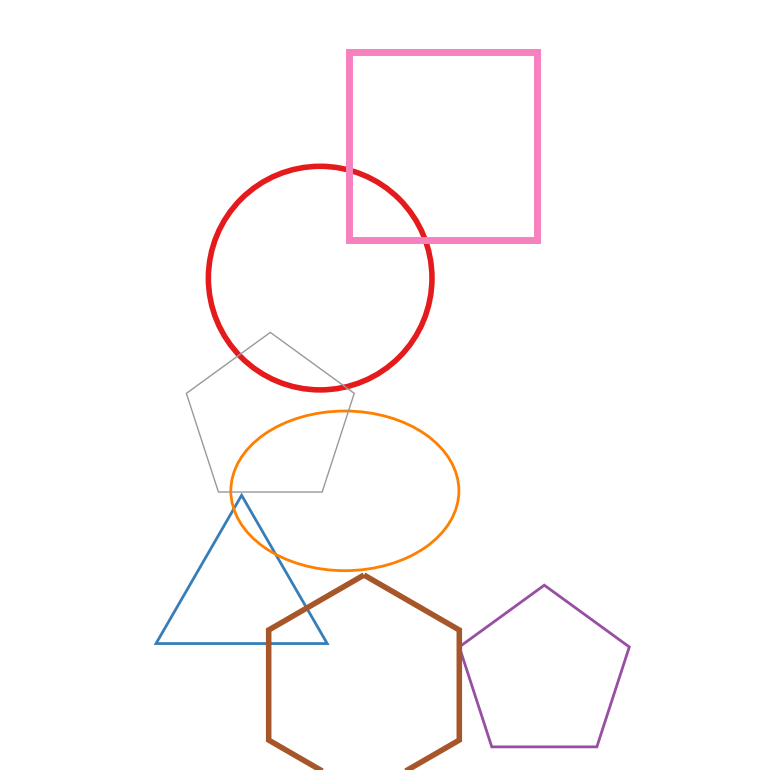[{"shape": "circle", "thickness": 2, "radius": 0.73, "center": [0.416, 0.639]}, {"shape": "triangle", "thickness": 1, "radius": 0.64, "center": [0.314, 0.228]}, {"shape": "pentagon", "thickness": 1, "radius": 0.58, "center": [0.707, 0.124]}, {"shape": "oval", "thickness": 1, "radius": 0.74, "center": [0.448, 0.363]}, {"shape": "hexagon", "thickness": 2, "radius": 0.71, "center": [0.473, 0.11]}, {"shape": "square", "thickness": 2.5, "radius": 0.61, "center": [0.575, 0.81]}, {"shape": "pentagon", "thickness": 0.5, "radius": 0.57, "center": [0.351, 0.454]}]